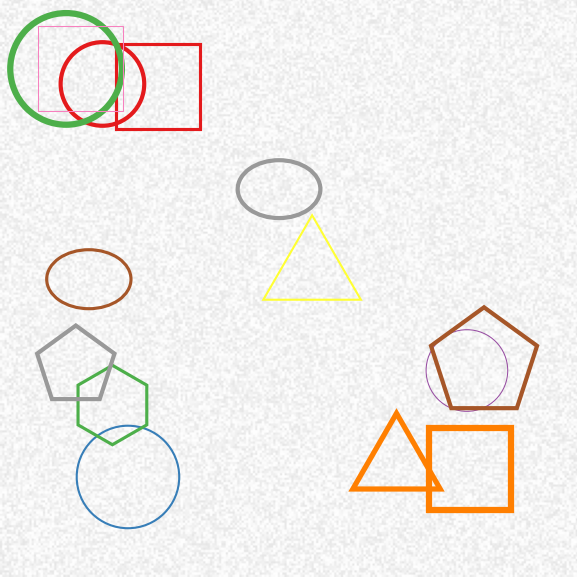[{"shape": "circle", "thickness": 2, "radius": 0.36, "center": [0.177, 0.854]}, {"shape": "square", "thickness": 1.5, "radius": 0.37, "center": [0.274, 0.849]}, {"shape": "circle", "thickness": 1, "radius": 0.44, "center": [0.222, 0.173]}, {"shape": "hexagon", "thickness": 1.5, "radius": 0.34, "center": [0.195, 0.298]}, {"shape": "circle", "thickness": 3, "radius": 0.48, "center": [0.114, 0.88]}, {"shape": "circle", "thickness": 0.5, "radius": 0.35, "center": [0.809, 0.358]}, {"shape": "triangle", "thickness": 2.5, "radius": 0.44, "center": [0.687, 0.196]}, {"shape": "square", "thickness": 3, "radius": 0.35, "center": [0.814, 0.187]}, {"shape": "triangle", "thickness": 1, "radius": 0.49, "center": [0.54, 0.529]}, {"shape": "pentagon", "thickness": 2, "radius": 0.48, "center": [0.838, 0.37]}, {"shape": "oval", "thickness": 1.5, "radius": 0.36, "center": [0.154, 0.516]}, {"shape": "square", "thickness": 0.5, "radius": 0.37, "center": [0.14, 0.88]}, {"shape": "oval", "thickness": 2, "radius": 0.36, "center": [0.483, 0.672]}, {"shape": "pentagon", "thickness": 2, "radius": 0.35, "center": [0.131, 0.365]}]